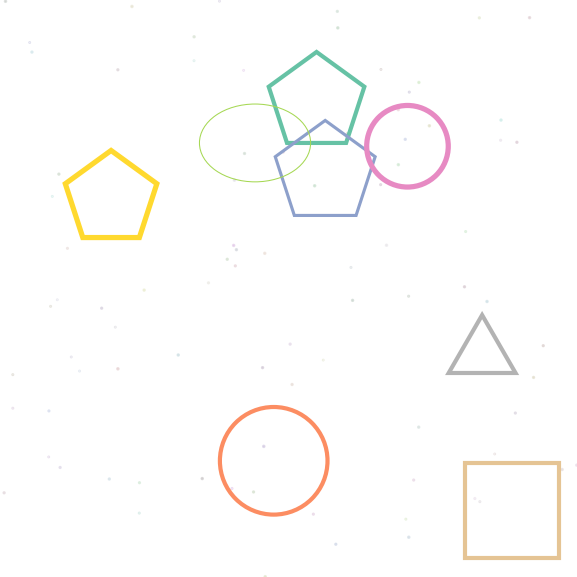[{"shape": "pentagon", "thickness": 2, "radius": 0.44, "center": [0.548, 0.822]}, {"shape": "circle", "thickness": 2, "radius": 0.47, "center": [0.474, 0.201]}, {"shape": "pentagon", "thickness": 1.5, "radius": 0.45, "center": [0.563, 0.7]}, {"shape": "circle", "thickness": 2.5, "radius": 0.35, "center": [0.706, 0.746]}, {"shape": "oval", "thickness": 0.5, "radius": 0.48, "center": [0.442, 0.752]}, {"shape": "pentagon", "thickness": 2.5, "radius": 0.42, "center": [0.192, 0.655]}, {"shape": "square", "thickness": 2, "radius": 0.41, "center": [0.886, 0.115]}, {"shape": "triangle", "thickness": 2, "radius": 0.33, "center": [0.835, 0.387]}]